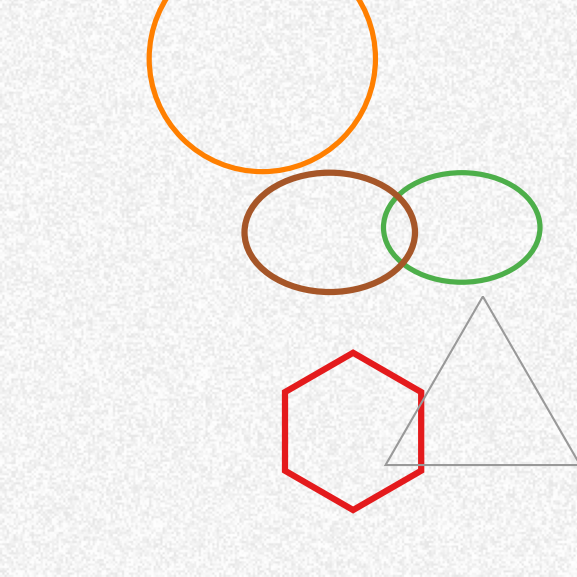[{"shape": "hexagon", "thickness": 3, "radius": 0.68, "center": [0.611, 0.252]}, {"shape": "oval", "thickness": 2.5, "radius": 0.68, "center": [0.8, 0.605]}, {"shape": "circle", "thickness": 2.5, "radius": 0.98, "center": [0.454, 0.898]}, {"shape": "oval", "thickness": 3, "radius": 0.74, "center": [0.571, 0.597]}, {"shape": "triangle", "thickness": 1, "radius": 0.97, "center": [0.836, 0.291]}]